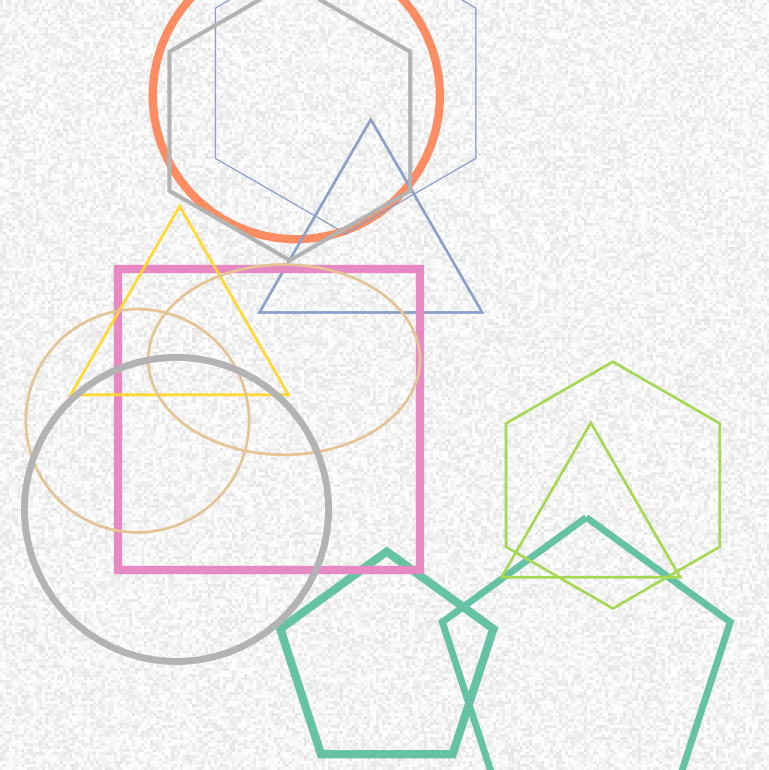[{"shape": "pentagon", "thickness": 2.5, "radius": 0.98, "center": [0.761, 0.131]}, {"shape": "pentagon", "thickness": 3, "radius": 0.73, "center": [0.502, 0.138]}, {"shape": "circle", "thickness": 3, "radius": 0.93, "center": [0.385, 0.876]}, {"shape": "triangle", "thickness": 1, "radius": 0.84, "center": [0.482, 0.678]}, {"shape": "hexagon", "thickness": 0.5, "radius": 0.98, "center": [0.449, 0.892]}, {"shape": "square", "thickness": 3, "radius": 0.98, "center": [0.349, 0.455]}, {"shape": "hexagon", "thickness": 1, "radius": 0.8, "center": [0.796, 0.37]}, {"shape": "triangle", "thickness": 1, "radius": 0.67, "center": [0.767, 0.317]}, {"shape": "triangle", "thickness": 1, "radius": 0.82, "center": [0.233, 0.569]}, {"shape": "circle", "thickness": 1, "radius": 0.73, "center": [0.179, 0.454]}, {"shape": "oval", "thickness": 1, "radius": 0.88, "center": [0.369, 0.533]}, {"shape": "hexagon", "thickness": 1.5, "radius": 0.9, "center": [0.376, 0.842]}, {"shape": "circle", "thickness": 2.5, "radius": 0.99, "center": [0.229, 0.338]}]